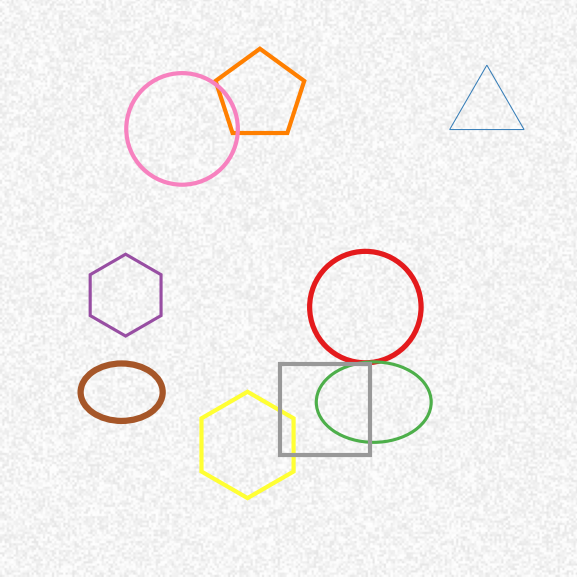[{"shape": "circle", "thickness": 2.5, "radius": 0.48, "center": [0.633, 0.467]}, {"shape": "triangle", "thickness": 0.5, "radius": 0.37, "center": [0.843, 0.812]}, {"shape": "oval", "thickness": 1.5, "radius": 0.5, "center": [0.647, 0.303]}, {"shape": "hexagon", "thickness": 1.5, "radius": 0.35, "center": [0.218, 0.488]}, {"shape": "pentagon", "thickness": 2, "radius": 0.4, "center": [0.45, 0.834]}, {"shape": "hexagon", "thickness": 2, "radius": 0.46, "center": [0.429, 0.229]}, {"shape": "oval", "thickness": 3, "radius": 0.36, "center": [0.211, 0.32]}, {"shape": "circle", "thickness": 2, "radius": 0.48, "center": [0.315, 0.776]}, {"shape": "square", "thickness": 2, "radius": 0.39, "center": [0.562, 0.29]}]